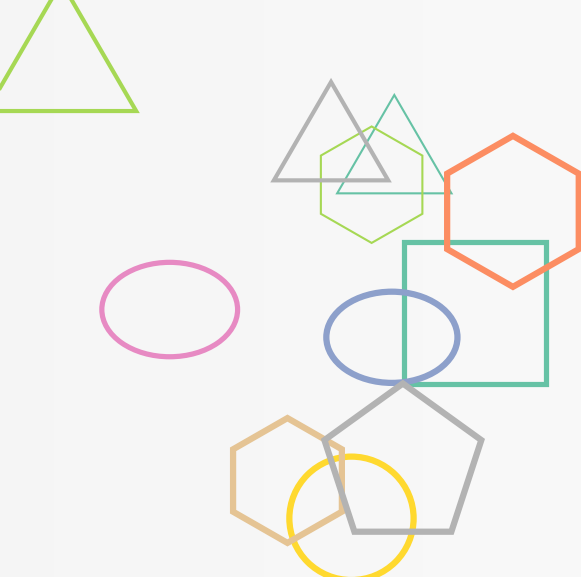[{"shape": "square", "thickness": 2.5, "radius": 0.61, "center": [0.817, 0.457]}, {"shape": "triangle", "thickness": 1, "radius": 0.57, "center": [0.678, 0.721]}, {"shape": "hexagon", "thickness": 3, "radius": 0.65, "center": [0.882, 0.633]}, {"shape": "oval", "thickness": 3, "radius": 0.56, "center": [0.674, 0.415]}, {"shape": "oval", "thickness": 2.5, "radius": 0.58, "center": [0.292, 0.463]}, {"shape": "triangle", "thickness": 2, "radius": 0.74, "center": [0.106, 0.881]}, {"shape": "hexagon", "thickness": 1, "radius": 0.5, "center": [0.639, 0.679]}, {"shape": "circle", "thickness": 3, "radius": 0.53, "center": [0.605, 0.102]}, {"shape": "hexagon", "thickness": 3, "radius": 0.54, "center": [0.495, 0.167]}, {"shape": "triangle", "thickness": 2, "radius": 0.57, "center": [0.57, 0.744]}, {"shape": "pentagon", "thickness": 3, "radius": 0.71, "center": [0.693, 0.193]}]